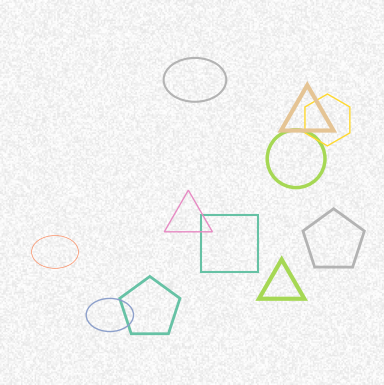[{"shape": "square", "thickness": 1.5, "radius": 0.37, "center": [0.596, 0.368]}, {"shape": "pentagon", "thickness": 2, "radius": 0.41, "center": [0.389, 0.2]}, {"shape": "oval", "thickness": 0.5, "radius": 0.3, "center": [0.143, 0.346]}, {"shape": "oval", "thickness": 1, "radius": 0.31, "center": [0.285, 0.182]}, {"shape": "triangle", "thickness": 1, "radius": 0.36, "center": [0.489, 0.434]}, {"shape": "triangle", "thickness": 3, "radius": 0.34, "center": [0.732, 0.258]}, {"shape": "circle", "thickness": 2.5, "radius": 0.38, "center": [0.769, 0.588]}, {"shape": "hexagon", "thickness": 1, "radius": 0.34, "center": [0.85, 0.688]}, {"shape": "triangle", "thickness": 3, "radius": 0.39, "center": [0.798, 0.7]}, {"shape": "oval", "thickness": 1.5, "radius": 0.41, "center": [0.506, 0.793]}, {"shape": "pentagon", "thickness": 2, "radius": 0.42, "center": [0.867, 0.374]}]